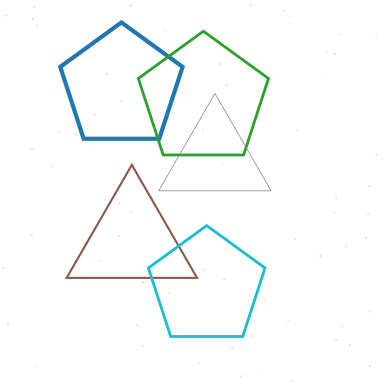[{"shape": "pentagon", "thickness": 3, "radius": 0.84, "center": [0.315, 0.775]}, {"shape": "pentagon", "thickness": 2, "radius": 0.89, "center": [0.528, 0.741]}, {"shape": "triangle", "thickness": 1.5, "radius": 0.98, "center": [0.342, 0.376]}, {"shape": "triangle", "thickness": 0.5, "radius": 0.84, "center": [0.558, 0.589]}, {"shape": "pentagon", "thickness": 2, "radius": 0.8, "center": [0.537, 0.255]}]